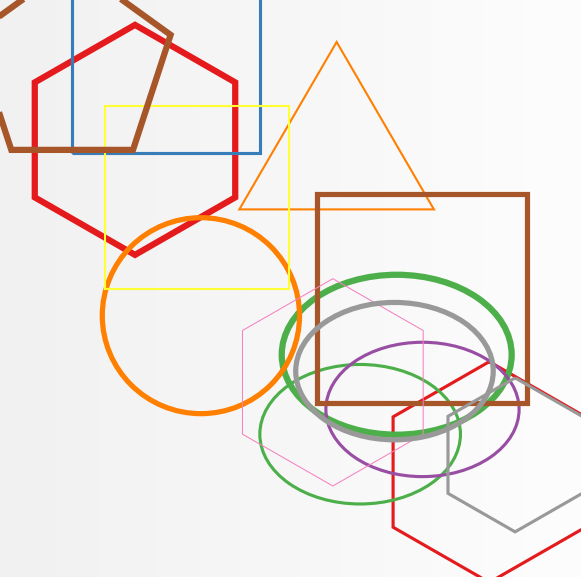[{"shape": "hexagon", "thickness": 1.5, "radius": 0.96, "center": [0.842, 0.182]}, {"shape": "hexagon", "thickness": 3, "radius": 1.0, "center": [0.232, 0.757]}, {"shape": "square", "thickness": 1.5, "radius": 0.81, "center": [0.285, 0.896]}, {"shape": "oval", "thickness": 3, "radius": 0.99, "center": [0.682, 0.385]}, {"shape": "oval", "thickness": 1.5, "radius": 0.86, "center": [0.62, 0.247]}, {"shape": "oval", "thickness": 1.5, "radius": 0.83, "center": [0.727, 0.29]}, {"shape": "triangle", "thickness": 1, "radius": 0.97, "center": [0.579, 0.733]}, {"shape": "circle", "thickness": 2.5, "radius": 0.85, "center": [0.346, 0.453]}, {"shape": "square", "thickness": 1, "radius": 0.79, "center": [0.339, 0.657]}, {"shape": "pentagon", "thickness": 3, "radius": 0.89, "center": [0.124, 0.884]}, {"shape": "square", "thickness": 2.5, "radius": 0.9, "center": [0.727, 0.482]}, {"shape": "hexagon", "thickness": 0.5, "radius": 0.9, "center": [0.573, 0.337]}, {"shape": "oval", "thickness": 2.5, "radius": 0.85, "center": [0.679, 0.356]}, {"shape": "hexagon", "thickness": 1.5, "radius": 0.67, "center": [0.886, 0.212]}]